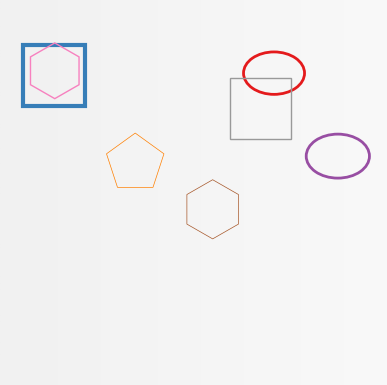[{"shape": "oval", "thickness": 2, "radius": 0.39, "center": [0.707, 0.81]}, {"shape": "square", "thickness": 3, "radius": 0.4, "center": [0.138, 0.803]}, {"shape": "oval", "thickness": 2, "radius": 0.41, "center": [0.872, 0.594]}, {"shape": "pentagon", "thickness": 0.5, "radius": 0.39, "center": [0.349, 0.576]}, {"shape": "hexagon", "thickness": 0.5, "radius": 0.38, "center": [0.549, 0.456]}, {"shape": "hexagon", "thickness": 1, "radius": 0.36, "center": [0.141, 0.816]}, {"shape": "square", "thickness": 1, "radius": 0.39, "center": [0.672, 0.718]}]